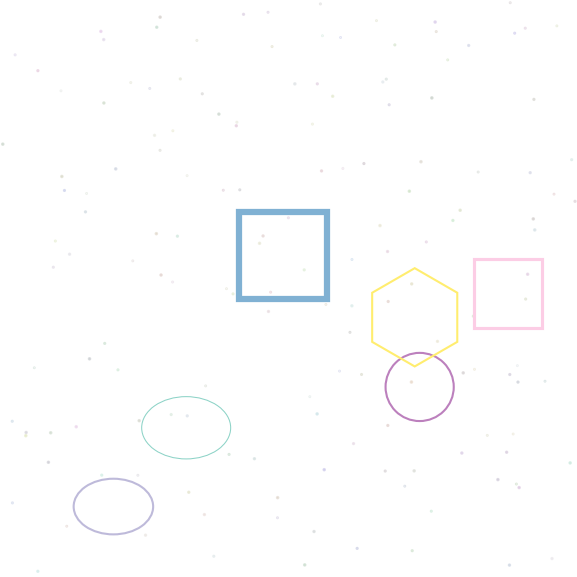[{"shape": "oval", "thickness": 0.5, "radius": 0.39, "center": [0.322, 0.258]}, {"shape": "oval", "thickness": 1, "radius": 0.34, "center": [0.196, 0.122]}, {"shape": "square", "thickness": 3, "radius": 0.38, "center": [0.49, 0.557]}, {"shape": "square", "thickness": 1.5, "radius": 0.3, "center": [0.879, 0.491]}, {"shape": "circle", "thickness": 1, "radius": 0.3, "center": [0.727, 0.329]}, {"shape": "hexagon", "thickness": 1, "radius": 0.43, "center": [0.718, 0.45]}]